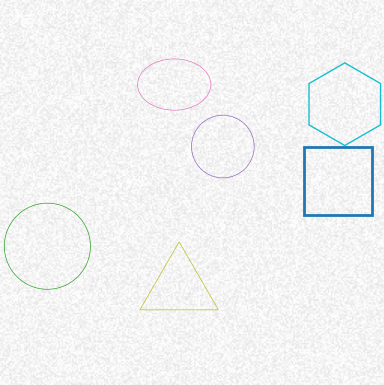[{"shape": "square", "thickness": 2, "radius": 0.44, "center": [0.878, 0.53]}, {"shape": "circle", "thickness": 0.5, "radius": 0.56, "center": [0.123, 0.36]}, {"shape": "circle", "thickness": 0.5, "radius": 0.41, "center": [0.579, 0.619]}, {"shape": "oval", "thickness": 0.5, "radius": 0.48, "center": [0.453, 0.78]}, {"shape": "triangle", "thickness": 0.5, "radius": 0.59, "center": [0.465, 0.254]}, {"shape": "hexagon", "thickness": 1, "radius": 0.54, "center": [0.896, 0.729]}]